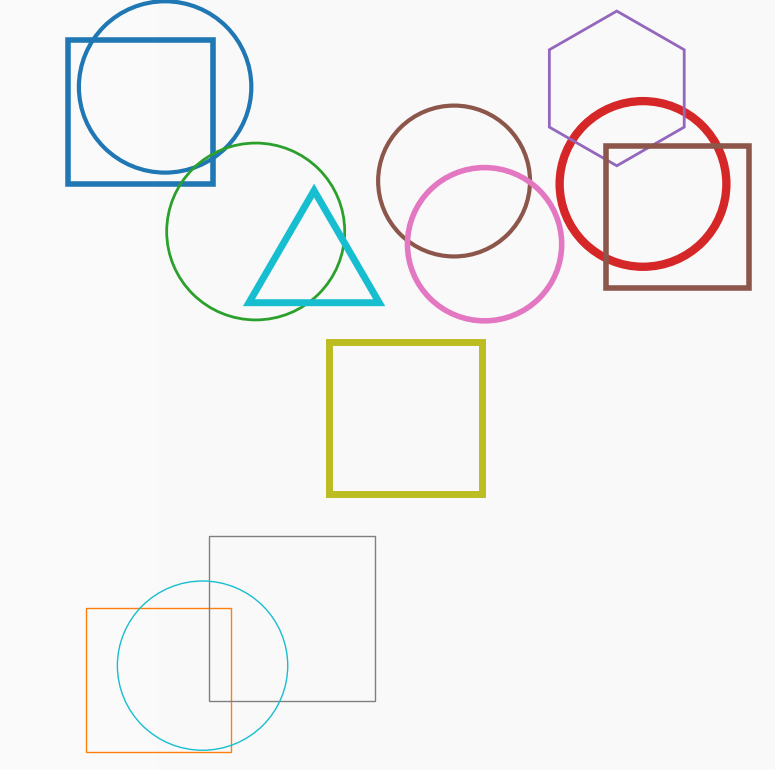[{"shape": "square", "thickness": 2, "radius": 0.47, "center": [0.182, 0.855]}, {"shape": "circle", "thickness": 1.5, "radius": 0.56, "center": [0.213, 0.887]}, {"shape": "square", "thickness": 0.5, "radius": 0.47, "center": [0.204, 0.117]}, {"shape": "circle", "thickness": 1, "radius": 0.57, "center": [0.33, 0.699]}, {"shape": "circle", "thickness": 3, "radius": 0.54, "center": [0.83, 0.761]}, {"shape": "hexagon", "thickness": 1, "radius": 0.5, "center": [0.796, 0.885]}, {"shape": "square", "thickness": 2, "radius": 0.46, "center": [0.874, 0.718]}, {"shape": "circle", "thickness": 1.5, "radius": 0.49, "center": [0.586, 0.765]}, {"shape": "circle", "thickness": 2, "radius": 0.5, "center": [0.625, 0.683]}, {"shape": "square", "thickness": 0.5, "radius": 0.53, "center": [0.377, 0.197]}, {"shape": "square", "thickness": 2.5, "radius": 0.49, "center": [0.523, 0.457]}, {"shape": "triangle", "thickness": 2.5, "radius": 0.49, "center": [0.405, 0.655]}, {"shape": "circle", "thickness": 0.5, "radius": 0.55, "center": [0.261, 0.136]}]